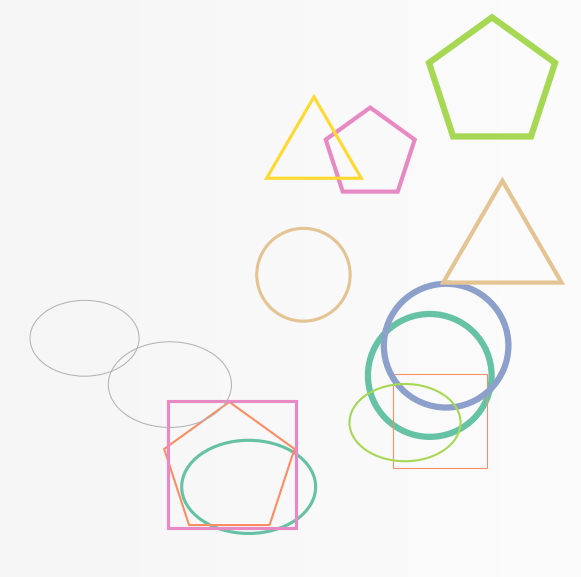[{"shape": "circle", "thickness": 3, "radius": 0.53, "center": [0.739, 0.349]}, {"shape": "oval", "thickness": 1.5, "radius": 0.58, "center": [0.428, 0.156]}, {"shape": "pentagon", "thickness": 1, "radius": 0.59, "center": [0.395, 0.185]}, {"shape": "square", "thickness": 0.5, "radius": 0.41, "center": [0.757, 0.27]}, {"shape": "circle", "thickness": 3, "radius": 0.54, "center": [0.768, 0.401]}, {"shape": "pentagon", "thickness": 2, "radius": 0.4, "center": [0.637, 0.732]}, {"shape": "square", "thickness": 1.5, "radius": 0.55, "center": [0.4, 0.195]}, {"shape": "oval", "thickness": 1, "radius": 0.48, "center": [0.697, 0.267]}, {"shape": "pentagon", "thickness": 3, "radius": 0.57, "center": [0.847, 0.855]}, {"shape": "triangle", "thickness": 1.5, "radius": 0.47, "center": [0.54, 0.737]}, {"shape": "triangle", "thickness": 2, "radius": 0.59, "center": [0.864, 0.569]}, {"shape": "circle", "thickness": 1.5, "radius": 0.4, "center": [0.522, 0.523]}, {"shape": "oval", "thickness": 0.5, "radius": 0.53, "center": [0.292, 0.333]}, {"shape": "oval", "thickness": 0.5, "radius": 0.47, "center": [0.145, 0.413]}]